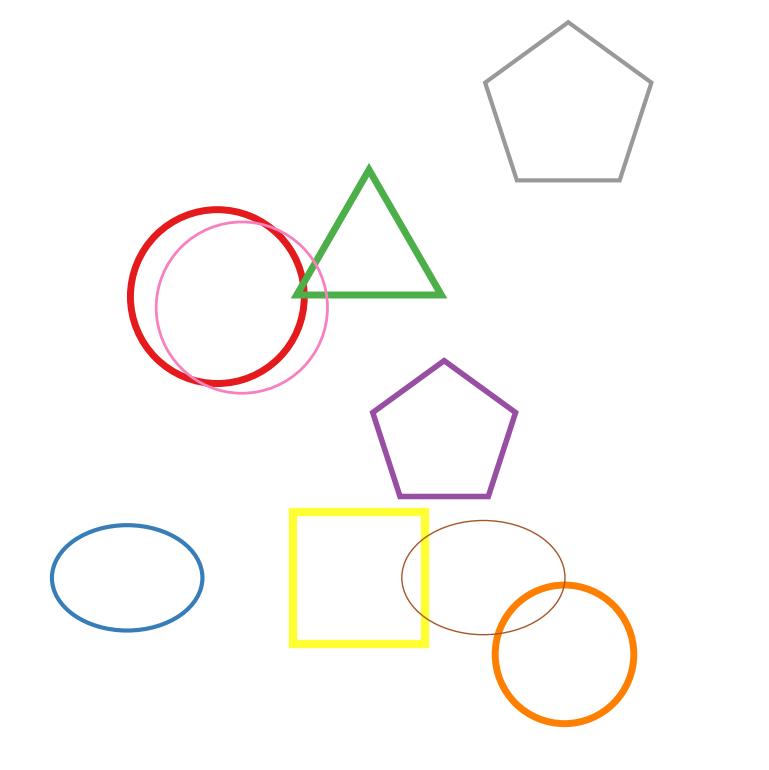[{"shape": "circle", "thickness": 2.5, "radius": 0.56, "center": [0.282, 0.615]}, {"shape": "oval", "thickness": 1.5, "radius": 0.49, "center": [0.165, 0.25]}, {"shape": "triangle", "thickness": 2.5, "radius": 0.54, "center": [0.479, 0.671]}, {"shape": "pentagon", "thickness": 2, "radius": 0.49, "center": [0.577, 0.434]}, {"shape": "circle", "thickness": 2.5, "radius": 0.45, "center": [0.733, 0.15]}, {"shape": "square", "thickness": 3, "radius": 0.43, "center": [0.466, 0.249]}, {"shape": "oval", "thickness": 0.5, "radius": 0.53, "center": [0.628, 0.25]}, {"shape": "circle", "thickness": 1, "radius": 0.56, "center": [0.314, 0.601]}, {"shape": "pentagon", "thickness": 1.5, "radius": 0.57, "center": [0.738, 0.858]}]